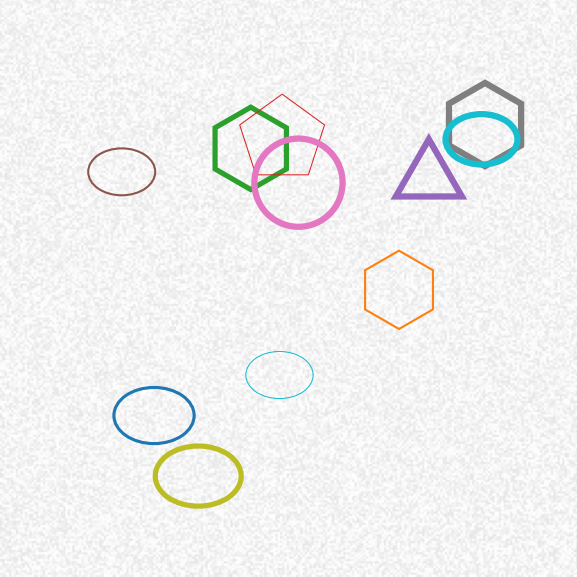[{"shape": "oval", "thickness": 1.5, "radius": 0.35, "center": [0.267, 0.28]}, {"shape": "hexagon", "thickness": 1, "radius": 0.34, "center": [0.691, 0.497]}, {"shape": "hexagon", "thickness": 2.5, "radius": 0.36, "center": [0.434, 0.742]}, {"shape": "pentagon", "thickness": 0.5, "radius": 0.39, "center": [0.489, 0.759]}, {"shape": "triangle", "thickness": 3, "radius": 0.33, "center": [0.743, 0.692]}, {"shape": "oval", "thickness": 1, "radius": 0.29, "center": [0.211, 0.702]}, {"shape": "circle", "thickness": 3, "radius": 0.38, "center": [0.517, 0.683]}, {"shape": "hexagon", "thickness": 3, "radius": 0.36, "center": [0.84, 0.783]}, {"shape": "oval", "thickness": 2.5, "radius": 0.37, "center": [0.343, 0.175]}, {"shape": "oval", "thickness": 0.5, "radius": 0.29, "center": [0.484, 0.35]}, {"shape": "oval", "thickness": 3, "radius": 0.31, "center": [0.834, 0.758]}]